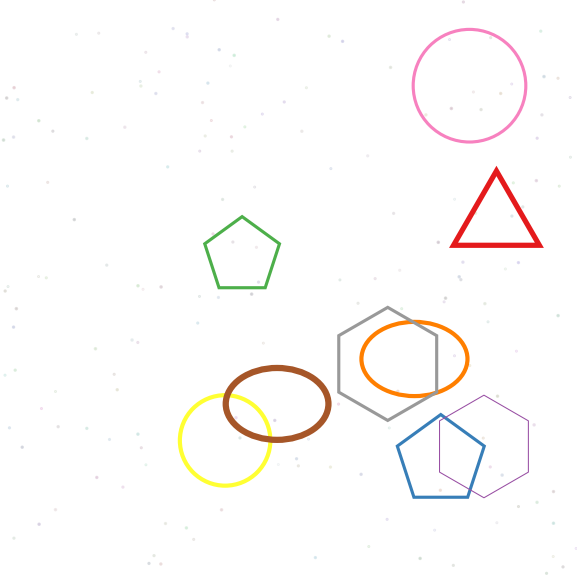[{"shape": "triangle", "thickness": 2.5, "radius": 0.43, "center": [0.86, 0.617]}, {"shape": "pentagon", "thickness": 1.5, "radius": 0.4, "center": [0.763, 0.202]}, {"shape": "pentagon", "thickness": 1.5, "radius": 0.34, "center": [0.419, 0.556]}, {"shape": "hexagon", "thickness": 0.5, "radius": 0.44, "center": [0.838, 0.226]}, {"shape": "oval", "thickness": 2, "radius": 0.46, "center": [0.718, 0.378]}, {"shape": "circle", "thickness": 2, "radius": 0.39, "center": [0.39, 0.236]}, {"shape": "oval", "thickness": 3, "radius": 0.44, "center": [0.48, 0.3]}, {"shape": "circle", "thickness": 1.5, "radius": 0.49, "center": [0.813, 0.851]}, {"shape": "hexagon", "thickness": 1.5, "radius": 0.49, "center": [0.671, 0.369]}]